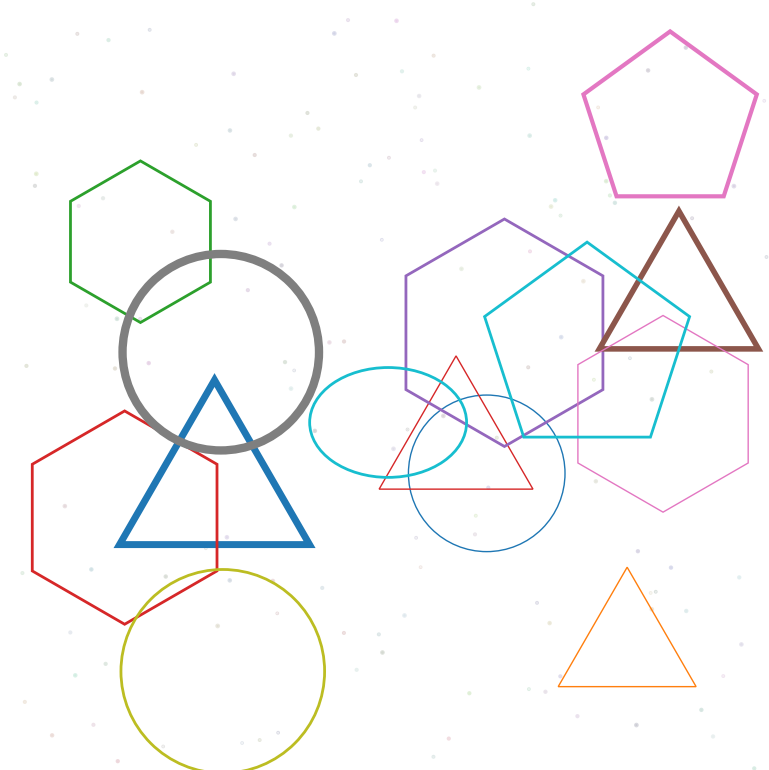[{"shape": "circle", "thickness": 0.5, "radius": 0.51, "center": [0.632, 0.385]}, {"shape": "triangle", "thickness": 2.5, "radius": 0.71, "center": [0.279, 0.364]}, {"shape": "triangle", "thickness": 0.5, "radius": 0.52, "center": [0.814, 0.16]}, {"shape": "hexagon", "thickness": 1, "radius": 0.52, "center": [0.182, 0.686]}, {"shape": "hexagon", "thickness": 1, "radius": 0.69, "center": [0.162, 0.328]}, {"shape": "triangle", "thickness": 0.5, "radius": 0.58, "center": [0.592, 0.422]}, {"shape": "hexagon", "thickness": 1, "radius": 0.74, "center": [0.655, 0.568]}, {"shape": "triangle", "thickness": 2, "radius": 0.6, "center": [0.882, 0.607]}, {"shape": "pentagon", "thickness": 1.5, "radius": 0.59, "center": [0.87, 0.841]}, {"shape": "hexagon", "thickness": 0.5, "radius": 0.64, "center": [0.861, 0.463]}, {"shape": "circle", "thickness": 3, "radius": 0.64, "center": [0.287, 0.543]}, {"shape": "circle", "thickness": 1, "radius": 0.66, "center": [0.289, 0.128]}, {"shape": "pentagon", "thickness": 1, "radius": 0.7, "center": [0.762, 0.546]}, {"shape": "oval", "thickness": 1, "radius": 0.51, "center": [0.504, 0.451]}]